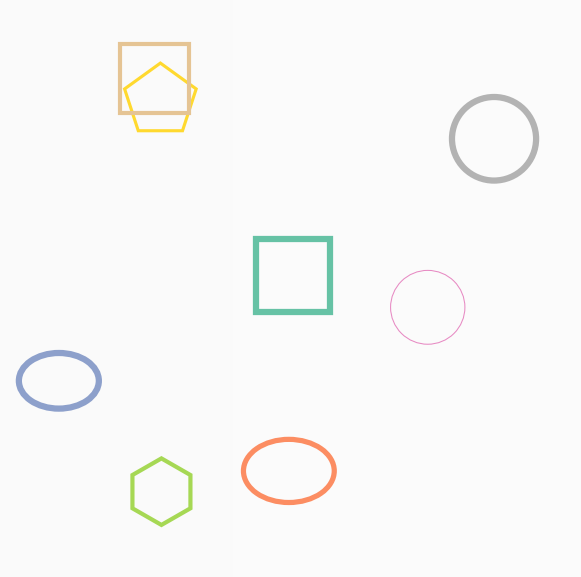[{"shape": "square", "thickness": 3, "radius": 0.32, "center": [0.504, 0.522]}, {"shape": "oval", "thickness": 2.5, "radius": 0.39, "center": [0.497, 0.184]}, {"shape": "oval", "thickness": 3, "radius": 0.34, "center": [0.101, 0.34]}, {"shape": "circle", "thickness": 0.5, "radius": 0.32, "center": [0.736, 0.467]}, {"shape": "hexagon", "thickness": 2, "radius": 0.29, "center": [0.278, 0.148]}, {"shape": "pentagon", "thickness": 1.5, "radius": 0.32, "center": [0.276, 0.825]}, {"shape": "square", "thickness": 2, "radius": 0.3, "center": [0.265, 0.863]}, {"shape": "circle", "thickness": 3, "radius": 0.36, "center": [0.85, 0.759]}]